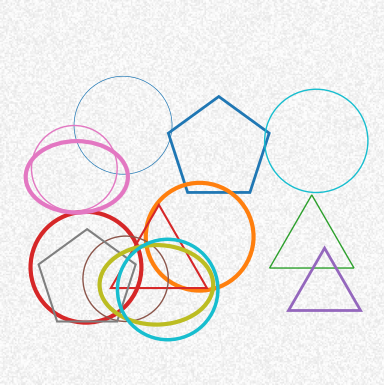[{"shape": "pentagon", "thickness": 2, "radius": 0.69, "center": [0.568, 0.612]}, {"shape": "circle", "thickness": 0.5, "radius": 0.64, "center": [0.32, 0.675]}, {"shape": "circle", "thickness": 3, "radius": 0.7, "center": [0.519, 0.385]}, {"shape": "triangle", "thickness": 1, "radius": 0.63, "center": [0.81, 0.367]}, {"shape": "triangle", "thickness": 1.5, "radius": 0.72, "center": [0.413, 0.324]}, {"shape": "circle", "thickness": 3, "radius": 0.72, "center": [0.223, 0.306]}, {"shape": "triangle", "thickness": 2, "radius": 0.54, "center": [0.843, 0.248]}, {"shape": "circle", "thickness": 1, "radius": 0.55, "center": [0.326, 0.276]}, {"shape": "circle", "thickness": 1, "radius": 0.56, "center": [0.193, 0.563]}, {"shape": "oval", "thickness": 3, "radius": 0.66, "center": [0.199, 0.541]}, {"shape": "pentagon", "thickness": 1.5, "radius": 0.66, "center": [0.226, 0.272]}, {"shape": "oval", "thickness": 3, "radius": 0.74, "center": [0.406, 0.26]}, {"shape": "circle", "thickness": 2.5, "radius": 0.65, "center": [0.436, 0.248]}, {"shape": "circle", "thickness": 1, "radius": 0.67, "center": [0.822, 0.634]}]